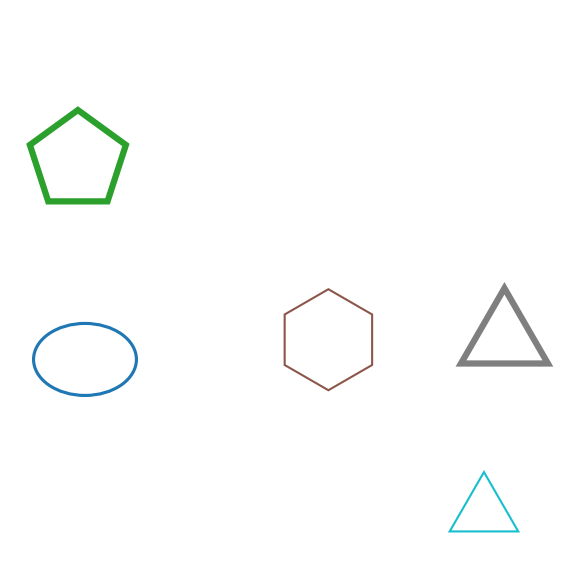[{"shape": "oval", "thickness": 1.5, "radius": 0.45, "center": [0.147, 0.377]}, {"shape": "pentagon", "thickness": 3, "radius": 0.44, "center": [0.135, 0.721]}, {"shape": "hexagon", "thickness": 1, "radius": 0.44, "center": [0.569, 0.411]}, {"shape": "triangle", "thickness": 3, "radius": 0.43, "center": [0.873, 0.413]}, {"shape": "triangle", "thickness": 1, "radius": 0.34, "center": [0.838, 0.113]}]